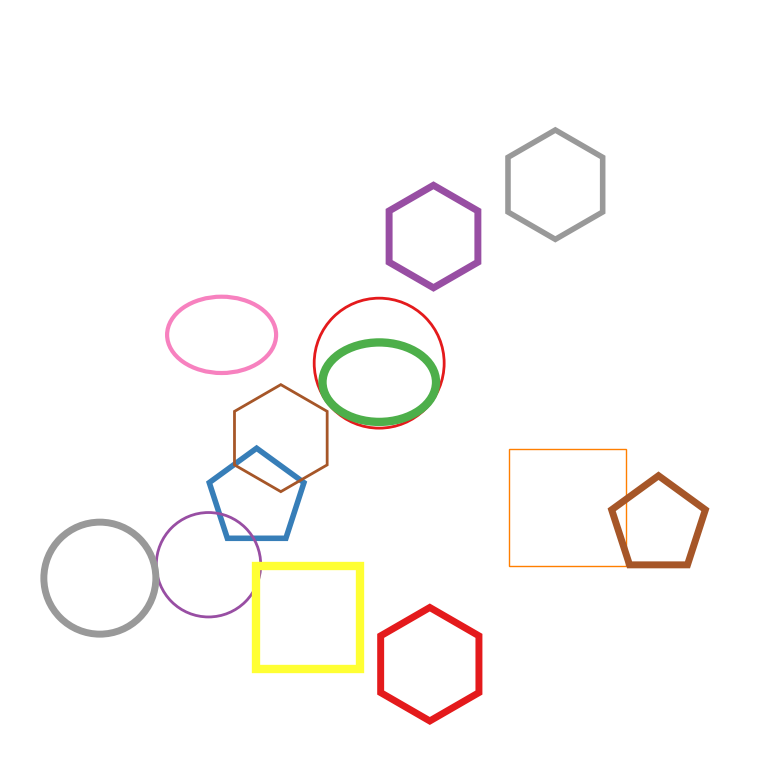[{"shape": "hexagon", "thickness": 2.5, "radius": 0.37, "center": [0.558, 0.137]}, {"shape": "circle", "thickness": 1, "radius": 0.42, "center": [0.492, 0.528]}, {"shape": "pentagon", "thickness": 2, "radius": 0.32, "center": [0.333, 0.353]}, {"shape": "oval", "thickness": 3, "radius": 0.37, "center": [0.493, 0.504]}, {"shape": "hexagon", "thickness": 2.5, "radius": 0.33, "center": [0.563, 0.693]}, {"shape": "circle", "thickness": 1, "radius": 0.34, "center": [0.271, 0.267]}, {"shape": "square", "thickness": 0.5, "radius": 0.38, "center": [0.737, 0.341]}, {"shape": "square", "thickness": 3, "radius": 0.34, "center": [0.4, 0.198]}, {"shape": "pentagon", "thickness": 2.5, "radius": 0.32, "center": [0.855, 0.318]}, {"shape": "hexagon", "thickness": 1, "radius": 0.35, "center": [0.365, 0.431]}, {"shape": "oval", "thickness": 1.5, "radius": 0.35, "center": [0.288, 0.565]}, {"shape": "circle", "thickness": 2.5, "radius": 0.36, "center": [0.13, 0.249]}, {"shape": "hexagon", "thickness": 2, "radius": 0.35, "center": [0.721, 0.76]}]